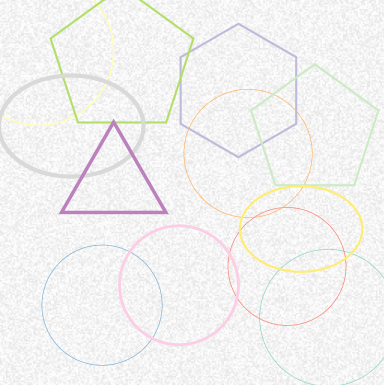[{"shape": "circle", "thickness": 0.5, "radius": 0.89, "center": [0.852, 0.174]}, {"shape": "circle", "thickness": 1, "radius": 0.97, "center": [0.101, 0.869]}, {"shape": "hexagon", "thickness": 1.5, "radius": 0.87, "center": [0.619, 0.765]}, {"shape": "circle", "thickness": 0.5, "radius": 0.77, "center": [0.746, 0.308]}, {"shape": "circle", "thickness": 0.5, "radius": 0.78, "center": [0.265, 0.207]}, {"shape": "circle", "thickness": 0.5, "radius": 0.83, "center": [0.644, 0.601]}, {"shape": "pentagon", "thickness": 1.5, "radius": 0.98, "center": [0.317, 0.84]}, {"shape": "circle", "thickness": 2, "radius": 0.77, "center": [0.465, 0.259]}, {"shape": "oval", "thickness": 3, "radius": 0.94, "center": [0.185, 0.673]}, {"shape": "triangle", "thickness": 2.5, "radius": 0.78, "center": [0.295, 0.526]}, {"shape": "pentagon", "thickness": 1.5, "radius": 0.87, "center": [0.818, 0.659]}, {"shape": "oval", "thickness": 1.5, "radius": 0.8, "center": [0.782, 0.405]}]